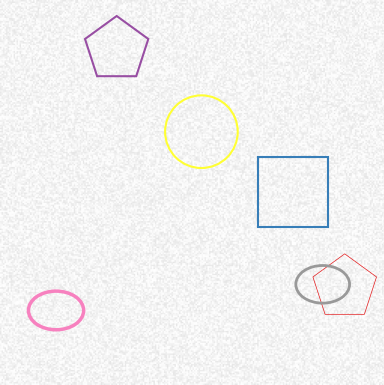[{"shape": "pentagon", "thickness": 0.5, "radius": 0.43, "center": [0.895, 0.254]}, {"shape": "square", "thickness": 1.5, "radius": 0.45, "center": [0.762, 0.502]}, {"shape": "pentagon", "thickness": 1.5, "radius": 0.43, "center": [0.303, 0.872]}, {"shape": "circle", "thickness": 1.5, "radius": 0.47, "center": [0.523, 0.658]}, {"shape": "oval", "thickness": 2.5, "radius": 0.36, "center": [0.146, 0.194]}, {"shape": "oval", "thickness": 2, "radius": 0.35, "center": [0.838, 0.261]}]